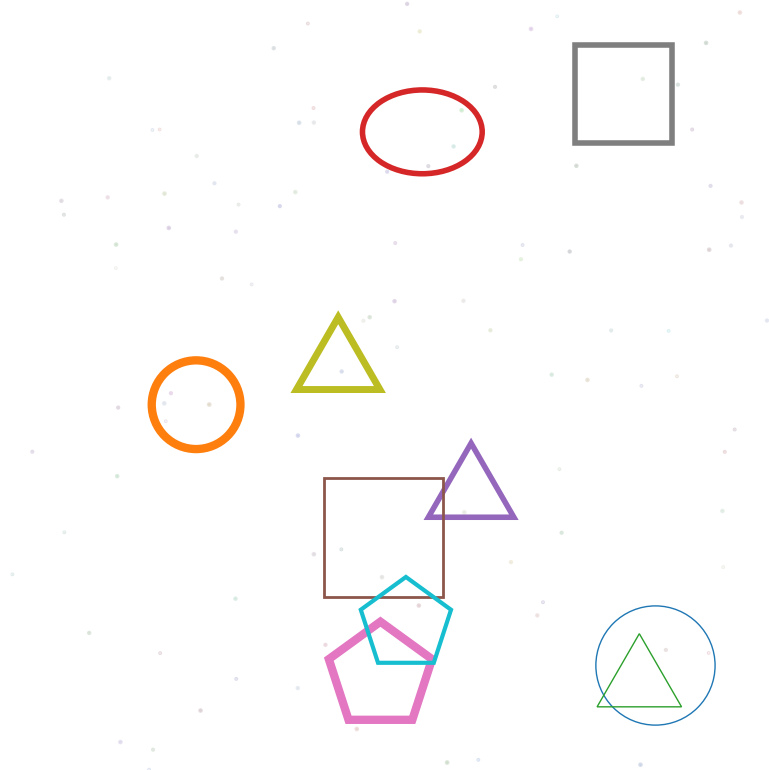[{"shape": "circle", "thickness": 0.5, "radius": 0.39, "center": [0.851, 0.136]}, {"shape": "circle", "thickness": 3, "radius": 0.29, "center": [0.255, 0.474]}, {"shape": "triangle", "thickness": 0.5, "radius": 0.32, "center": [0.83, 0.114]}, {"shape": "oval", "thickness": 2, "radius": 0.39, "center": [0.548, 0.829]}, {"shape": "triangle", "thickness": 2, "radius": 0.32, "center": [0.612, 0.36]}, {"shape": "square", "thickness": 1, "radius": 0.39, "center": [0.498, 0.302]}, {"shape": "pentagon", "thickness": 3, "radius": 0.35, "center": [0.494, 0.122]}, {"shape": "square", "thickness": 2, "radius": 0.32, "center": [0.81, 0.878]}, {"shape": "triangle", "thickness": 2.5, "radius": 0.31, "center": [0.439, 0.525]}, {"shape": "pentagon", "thickness": 1.5, "radius": 0.31, "center": [0.527, 0.189]}]